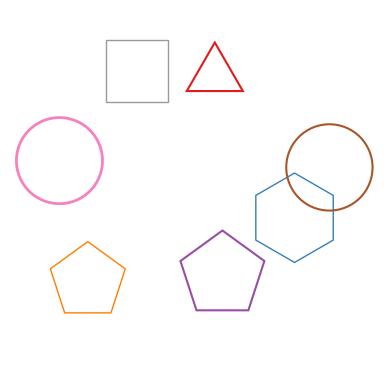[{"shape": "triangle", "thickness": 1.5, "radius": 0.42, "center": [0.558, 0.806]}, {"shape": "hexagon", "thickness": 1, "radius": 0.58, "center": [0.765, 0.434]}, {"shape": "pentagon", "thickness": 1.5, "radius": 0.57, "center": [0.578, 0.287]}, {"shape": "pentagon", "thickness": 1, "radius": 0.51, "center": [0.228, 0.27]}, {"shape": "circle", "thickness": 1.5, "radius": 0.56, "center": [0.856, 0.565]}, {"shape": "circle", "thickness": 2, "radius": 0.56, "center": [0.154, 0.583]}, {"shape": "square", "thickness": 1, "radius": 0.4, "center": [0.356, 0.816]}]